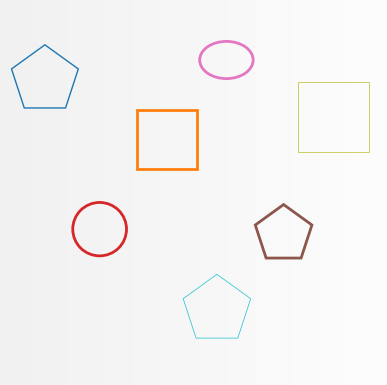[{"shape": "pentagon", "thickness": 1, "radius": 0.45, "center": [0.116, 0.793]}, {"shape": "square", "thickness": 2, "radius": 0.39, "center": [0.431, 0.638]}, {"shape": "circle", "thickness": 2, "radius": 0.35, "center": [0.257, 0.405]}, {"shape": "pentagon", "thickness": 2, "radius": 0.38, "center": [0.732, 0.392]}, {"shape": "oval", "thickness": 2, "radius": 0.35, "center": [0.584, 0.844]}, {"shape": "square", "thickness": 0.5, "radius": 0.45, "center": [0.861, 0.695]}, {"shape": "pentagon", "thickness": 0.5, "radius": 0.46, "center": [0.56, 0.196]}]